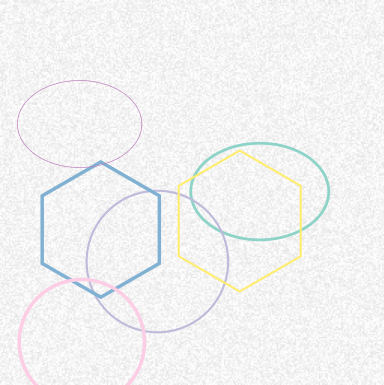[{"shape": "oval", "thickness": 2, "radius": 0.9, "center": [0.675, 0.502]}, {"shape": "circle", "thickness": 1.5, "radius": 0.92, "center": [0.409, 0.321]}, {"shape": "hexagon", "thickness": 2.5, "radius": 0.88, "center": [0.262, 0.404]}, {"shape": "circle", "thickness": 2.5, "radius": 0.81, "center": [0.213, 0.111]}, {"shape": "oval", "thickness": 0.5, "radius": 0.81, "center": [0.207, 0.678]}, {"shape": "hexagon", "thickness": 1.5, "radius": 0.91, "center": [0.623, 0.426]}]